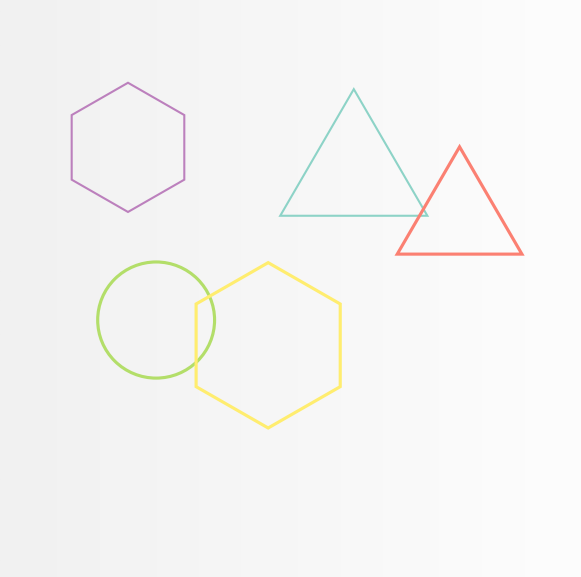[{"shape": "triangle", "thickness": 1, "radius": 0.73, "center": [0.609, 0.699]}, {"shape": "triangle", "thickness": 1.5, "radius": 0.62, "center": [0.791, 0.621]}, {"shape": "circle", "thickness": 1.5, "radius": 0.5, "center": [0.269, 0.445]}, {"shape": "hexagon", "thickness": 1, "radius": 0.56, "center": [0.22, 0.744]}, {"shape": "hexagon", "thickness": 1.5, "radius": 0.72, "center": [0.461, 0.401]}]